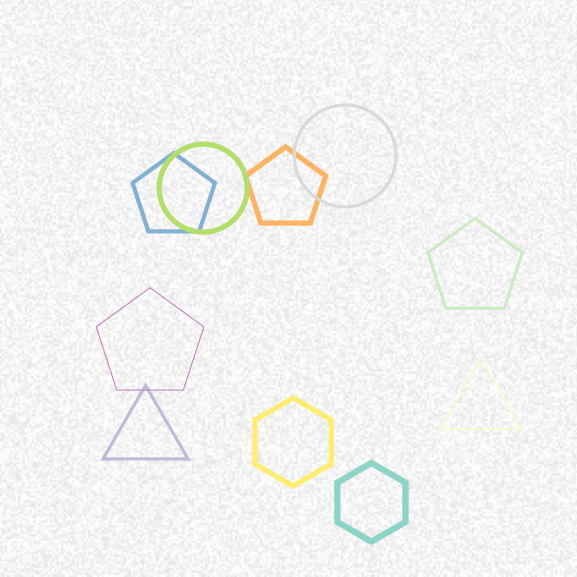[{"shape": "hexagon", "thickness": 3, "radius": 0.34, "center": [0.643, 0.129]}, {"shape": "triangle", "thickness": 0.5, "radius": 0.41, "center": [0.833, 0.297]}, {"shape": "triangle", "thickness": 1.5, "radius": 0.42, "center": [0.252, 0.247]}, {"shape": "pentagon", "thickness": 2, "radius": 0.37, "center": [0.301, 0.659]}, {"shape": "pentagon", "thickness": 2.5, "radius": 0.36, "center": [0.495, 0.672]}, {"shape": "circle", "thickness": 2.5, "radius": 0.38, "center": [0.352, 0.673]}, {"shape": "circle", "thickness": 1.5, "radius": 0.44, "center": [0.598, 0.729]}, {"shape": "pentagon", "thickness": 0.5, "radius": 0.49, "center": [0.26, 0.403]}, {"shape": "pentagon", "thickness": 1.5, "radius": 0.43, "center": [0.823, 0.535]}, {"shape": "hexagon", "thickness": 2.5, "radius": 0.38, "center": [0.508, 0.234]}]